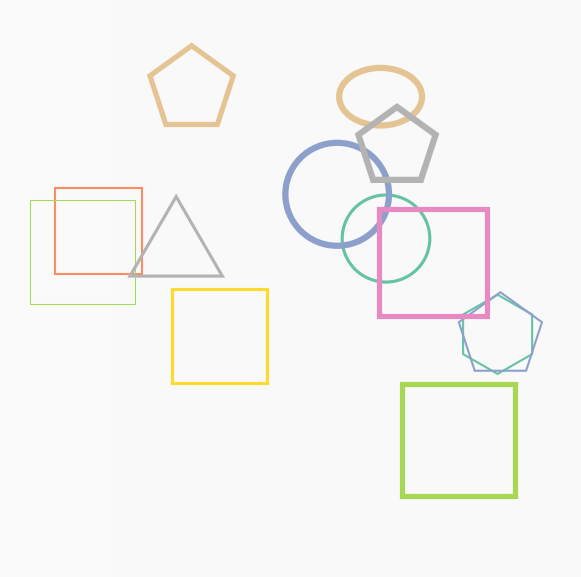[{"shape": "circle", "thickness": 1.5, "radius": 0.38, "center": [0.664, 0.586]}, {"shape": "hexagon", "thickness": 1, "radius": 0.34, "center": [0.856, 0.42]}, {"shape": "square", "thickness": 1, "radius": 0.37, "center": [0.169, 0.599]}, {"shape": "circle", "thickness": 3, "radius": 0.45, "center": [0.58, 0.663]}, {"shape": "pentagon", "thickness": 1, "radius": 0.38, "center": [0.861, 0.418]}, {"shape": "square", "thickness": 2.5, "radius": 0.46, "center": [0.745, 0.544]}, {"shape": "square", "thickness": 2.5, "radius": 0.49, "center": [0.788, 0.238]}, {"shape": "square", "thickness": 0.5, "radius": 0.45, "center": [0.142, 0.563]}, {"shape": "square", "thickness": 1.5, "radius": 0.41, "center": [0.378, 0.417]}, {"shape": "pentagon", "thickness": 2.5, "radius": 0.38, "center": [0.33, 0.845]}, {"shape": "oval", "thickness": 3, "radius": 0.36, "center": [0.655, 0.832]}, {"shape": "pentagon", "thickness": 3, "radius": 0.35, "center": [0.683, 0.744]}, {"shape": "triangle", "thickness": 1.5, "radius": 0.46, "center": [0.303, 0.567]}]